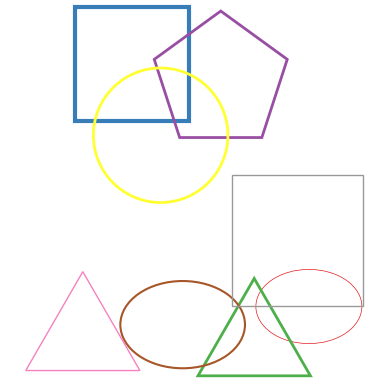[{"shape": "oval", "thickness": 0.5, "radius": 0.69, "center": [0.802, 0.204]}, {"shape": "square", "thickness": 3, "radius": 0.74, "center": [0.343, 0.835]}, {"shape": "triangle", "thickness": 2, "radius": 0.84, "center": [0.66, 0.108]}, {"shape": "pentagon", "thickness": 2, "radius": 0.91, "center": [0.573, 0.79]}, {"shape": "circle", "thickness": 2, "radius": 0.87, "center": [0.417, 0.649]}, {"shape": "oval", "thickness": 1.5, "radius": 0.81, "center": [0.474, 0.157]}, {"shape": "triangle", "thickness": 1, "radius": 0.86, "center": [0.215, 0.123]}, {"shape": "square", "thickness": 1, "radius": 0.85, "center": [0.772, 0.376]}]